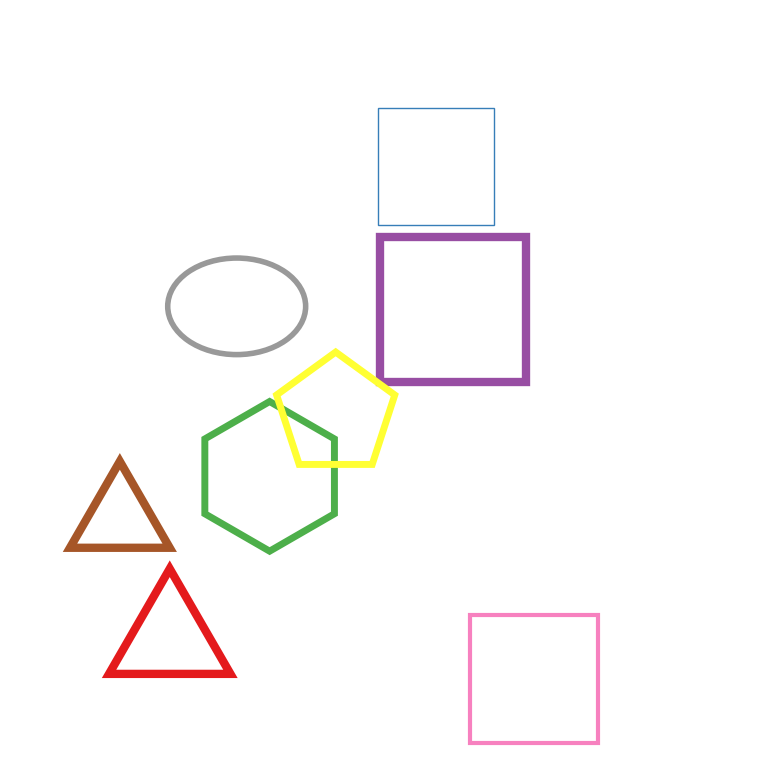[{"shape": "triangle", "thickness": 3, "radius": 0.46, "center": [0.22, 0.17]}, {"shape": "square", "thickness": 0.5, "radius": 0.38, "center": [0.566, 0.783]}, {"shape": "hexagon", "thickness": 2.5, "radius": 0.49, "center": [0.35, 0.381]}, {"shape": "square", "thickness": 3, "radius": 0.47, "center": [0.588, 0.598]}, {"shape": "pentagon", "thickness": 2.5, "radius": 0.4, "center": [0.436, 0.462]}, {"shape": "triangle", "thickness": 3, "radius": 0.37, "center": [0.156, 0.326]}, {"shape": "square", "thickness": 1.5, "radius": 0.41, "center": [0.694, 0.118]}, {"shape": "oval", "thickness": 2, "radius": 0.45, "center": [0.307, 0.602]}]